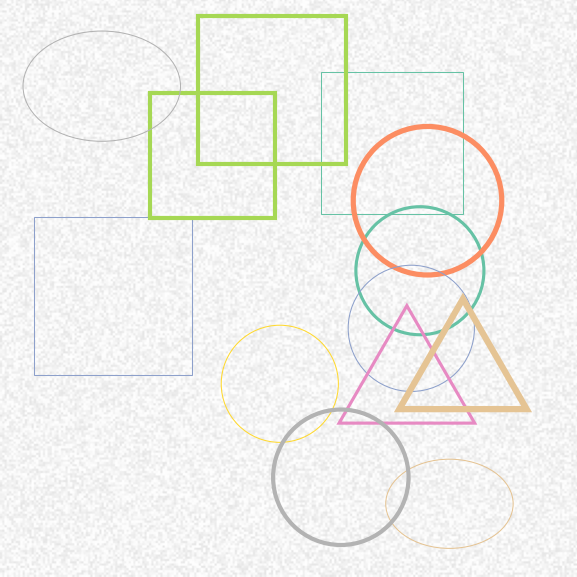[{"shape": "square", "thickness": 0.5, "radius": 0.61, "center": [0.679, 0.751]}, {"shape": "circle", "thickness": 1.5, "radius": 0.55, "center": [0.727, 0.53]}, {"shape": "circle", "thickness": 2.5, "radius": 0.64, "center": [0.74, 0.652]}, {"shape": "square", "thickness": 0.5, "radius": 0.68, "center": [0.195, 0.487]}, {"shape": "circle", "thickness": 0.5, "radius": 0.55, "center": [0.712, 0.431]}, {"shape": "triangle", "thickness": 1.5, "radius": 0.68, "center": [0.705, 0.334]}, {"shape": "square", "thickness": 2, "radius": 0.54, "center": [0.368, 0.73]}, {"shape": "square", "thickness": 2, "radius": 0.64, "center": [0.471, 0.843]}, {"shape": "circle", "thickness": 0.5, "radius": 0.51, "center": [0.484, 0.335]}, {"shape": "triangle", "thickness": 3, "radius": 0.64, "center": [0.802, 0.354]}, {"shape": "oval", "thickness": 0.5, "radius": 0.55, "center": [0.778, 0.127]}, {"shape": "oval", "thickness": 0.5, "radius": 0.68, "center": [0.176, 0.85]}, {"shape": "circle", "thickness": 2, "radius": 0.59, "center": [0.59, 0.173]}]